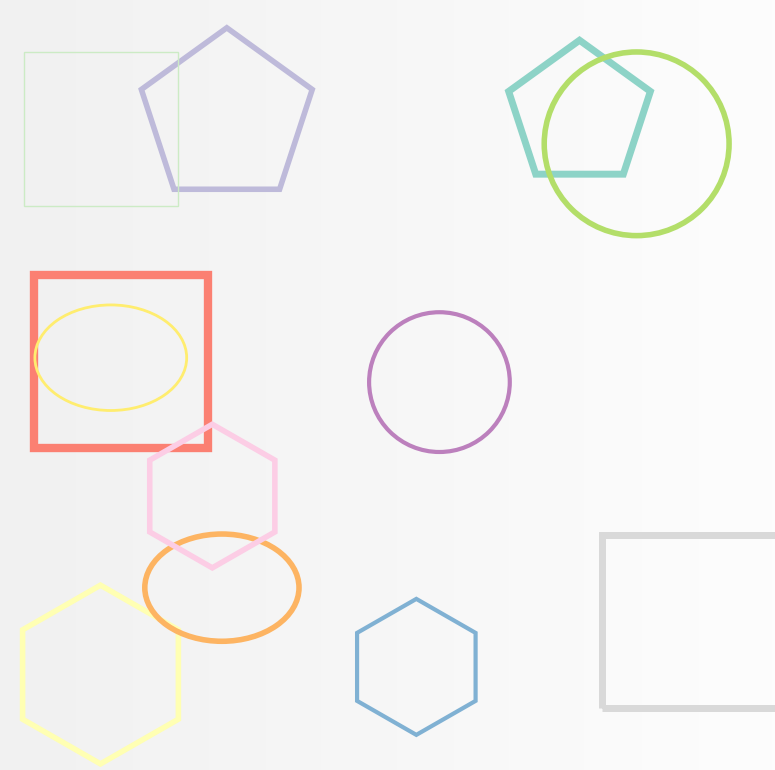[{"shape": "pentagon", "thickness": 2.5, "radius": 0.48, "center": [0.748, 0.852]}, {"shape": "hexagon", "thickness": 2, "radius": 0.58, "center": [0.13, 0.124]}, {"shape": "pentagon", "thickness": 2, "radius": 0.58, "center": [0.293, 0.848]}, {"shape": "square", "thickness": 3, "radius": 0.56, "center": [0.156, 0.53]}, {"shape": "hexagon", "thickness": 1.5, "radius": 0.44, "center": [0.537, 0.134]}, {"shape": "oval", "thickness": 2, "radius": 0.5, "center": [0.286, 0.237]}, {"shape": "circle", "thickness": 2, "radius": 0.6, "center": [0.821, 0.813]}, {"shape": "hexagon", "thickness": 2, "radius": 0.47, "center": [0.274, 0.356]}, {"shape": "square", "thickness": 2.5, "radius": 0.56, "center": [0.889, 0.193]}, {"shape": "circle", "thickness": 1.5, "radius": 0.45, "center": [0.567, 0.504]}, {"shape": "square", "thickness": 0.5, "radius": 0.5, "center": [0.13, 0.833]}, {"shape": "oval", "thickness": 1, "radius": 0.49, "center": [0.143, 0.535]}]